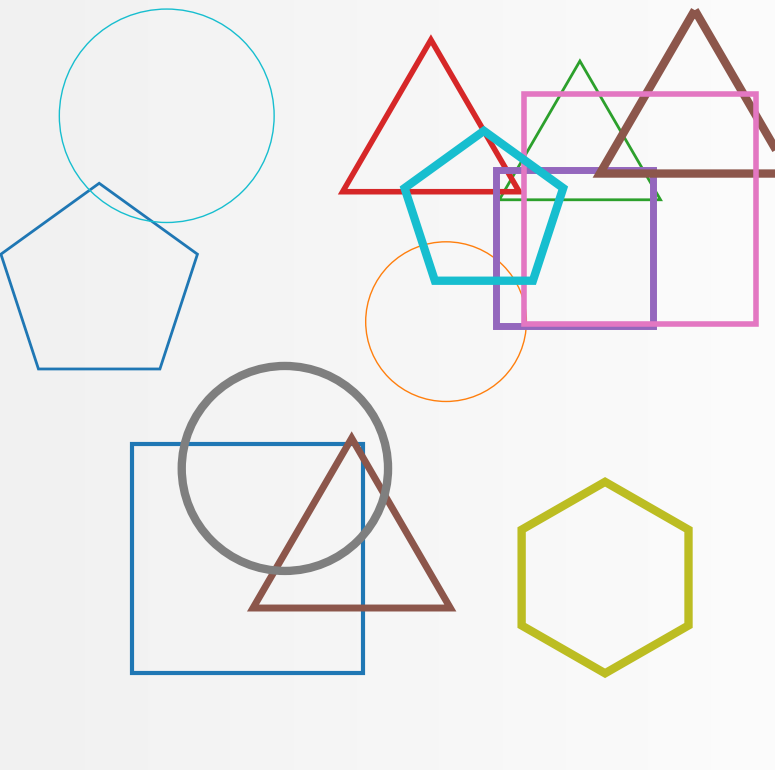[{"shape": "pentagon", "thickness": 1, "radius": 0.67, "center": [0.128, 0.629]}, {"shape": "square", "thickness": 1.5, "radius": 0.74, "center": [0.319, 0.275]}, {"shape": "circle", "thickness": 0.5, "radius": 0.52, "center": [0.576, 0.582]}, {"shape": "triangle", "thickness": 1, "radius": 0.6, "center": [0.748, 0.801]}, {"shape": "triangle", "thickness": 2, "radius": 0.66, "center": [0.556, 0.817]}, {"shape": "square", "thickness": 2.5, "radius": 0.51, "center": [0.742, 0.678]}, {"shape": "triangle", "thickness": 2.5, "radius": 0.74, "center": [0.454, 0.284]}, {"shape": "triangle", "thickness": 3, "radius": 0.71, "center": [0.896, 0.845]}, {"shape": "square", "thickness": 2, "radius": 0.75, "center": [0.826, 0.728]}, {"shape": "circle", "thickness": 3, "radius": 0.67, "center": [0.368, 0.392]}, {"shape": "hexagon", "thickness": 3, "radius": 0.62, "center": [0.781, 0.25]}, {"shape": "pentagon", "thickness": 3, "radius": 0.54, "center": [0.624, 0.722]}, {"shape": "circle", "thickness": 0.5, "radius": 0.69, "center": [0.215, 0.85]}]